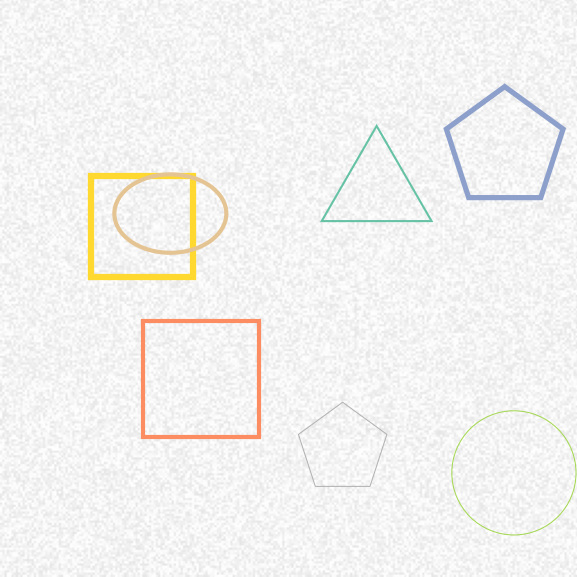[{"shape": "triangle", "thickness": 1, "radius": 0.55, "center": [0.652, 0.671]}, {"shape": "square", "thickness": 2, "radius": 0.5, "center": [0.348, 0.343]}, {"shape": "pentagon", "thickness": 2.5, "radius": 0.53, "center": [0.874, 0.743]}, {"shape": "circle", "thickness": 0.5, "radius": 0.54, "center": [0.89, 0.18]}, {"shape": "square", "thickness": 3, "radius": 0.44, "center": [0.246, 0.607]}, {"shape": "oval", "thickness": 2, "radius": 0.48, "center": [0.295, 0.629]}, {"shape": "pentagon", "thickness": 0.5, "radius": 0.4, "center": [0.593, 0.222]}]